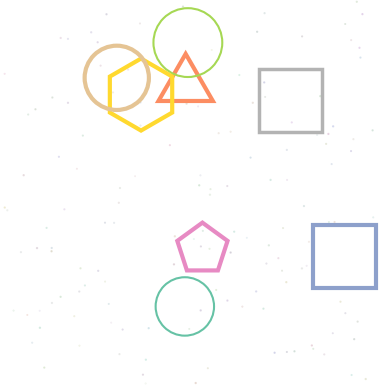[{"shape": "circle", "thickness": 1.5, "radius": 0.38, "center": [0.48, 0.204]}, {"shape": "triangle", "thickness": 3, "radius": 0.41, "center": [0.482, 0.778]}, {"shape": "square", "thickness": 3, "radius": 0.41, "center": [0.895, 0.334]}, {"shape": "pentagon", "thickness": 3, "radius": 0.34, "center": [0.526, 0.353]}, {"shape": "circle", "thickness": 1.5, "radius": 0.45, "center": [0.488, 0.889]}, {"shape": "hexagon", "thickness": 3, "radius": 0.47, "center": [0.366, 0.754]}, {"shape": "circle", "thickness": 3, "radius": 0.42, "center": [0.303, 0.798]}, {"shape": "square", "thickness": 2.5, "radius": 0.41, "center": [0.755, 0.739]}]